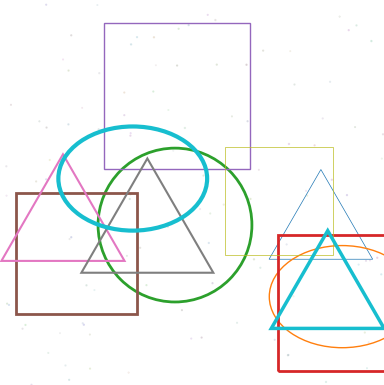[{"shape": "triangle", "thickness": 0.5, "radius": 0.78, "center": [0.833, 0.404]}, {"shape": "oval", "thickness": 1, "radius": 0.95, "center": [0.889, 0.23]}, {"shape": "circle", "thickness": 2, "radius": 1.0, "center": [0.455, 0.415]}, {"shape": "square", "thickness": 2, "radius": 0.88, "center": [0.899, 0.213]}, {"shape": "square", "thickness": 1, "radius": 0.95, "center": [0.46, 0.751]}, {"shape": "square", "thickness": 2, "radius": 0.78, "center": [0.199, 0.341]}, {"shape": "triangle", "thickness": 1.5, "radius": 0.92, "center": [0.164, 0.415]}, {"shape": "triangle", "thickness": 1.5, "radius": 0.99, "center": [0.383, 0.391]}, {"shape": "square", "thickness": 0.5, "radius": 0.71, "center": [0.725, 0.478]}, {"shape": "oval", "thickness": 3, "radius": 0.97, "center": [0.345, 0.536]}, {"shape": "triangle", "thickness": 2.5, "radius": 0.85, "center": [0.851, 0.232]}]